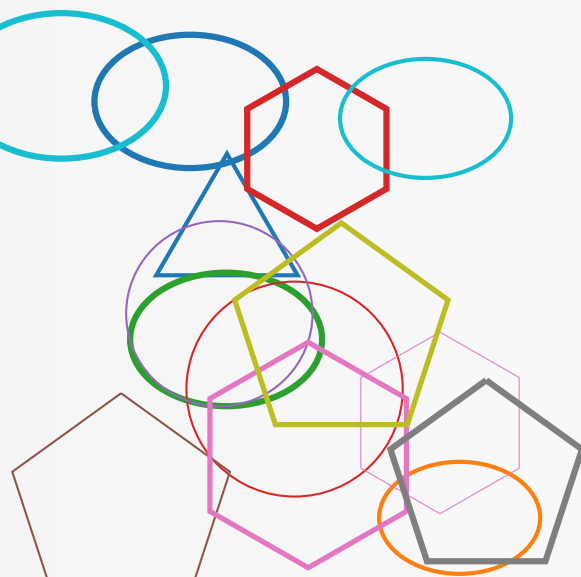[{"shape": "triangle", "thickness": 2, "radius": 0.7, "center": [0.39, 0.593]}, {"shape": "oval", "thickness": 3, "radius": 0.82, "center": [0.327, 0.824]}, {"shape": "oval", "thickness": 2, "radius": 0.69, "center": [0.791, 0.102]}, {"shape": "oval", "thickness": 3, "radius": 0.83, "center": [0.389, 0.411]}, {"shape": "hexagon", "thickness": 3, "radius": 0.69, "center": [0.545, 0.741]}, {"shape": "circle", "thickness": 1, "radius": 0.93, "center": [0.507, 0.325]}, {"shape": "circle", "thickness": 1, "radius": 0.8, "center": [0.377, 0.456]}, {"shape": "pentagon", "thickness": 1, "radius": 0.98, "center": [0.208, 0.121]}, {"shape": "hexagon", "thickness": 2.5, "radius": 0.98, "center": [0.53, 0.211]}, {"shape": "hexagon", "thickness": 0.5, "radius": 0.79, "center": [0.757, 0.267]}, {"shape": "pentagon", "thickness": 3, "radius": 0.87, "center": [0.836, 0.167]}, {"shape": "pentagon", "thickness": 2.5, "radius": 0.97, "center": [0.587, 0.42]}, {"shape": "oval", "thickness": 2, "radius": 0.74, "center": [0.732, 0.794]}, {"shape": "oval", "thickness": 3, "radius": 0.9, "center": [0.106, 0.85]}]